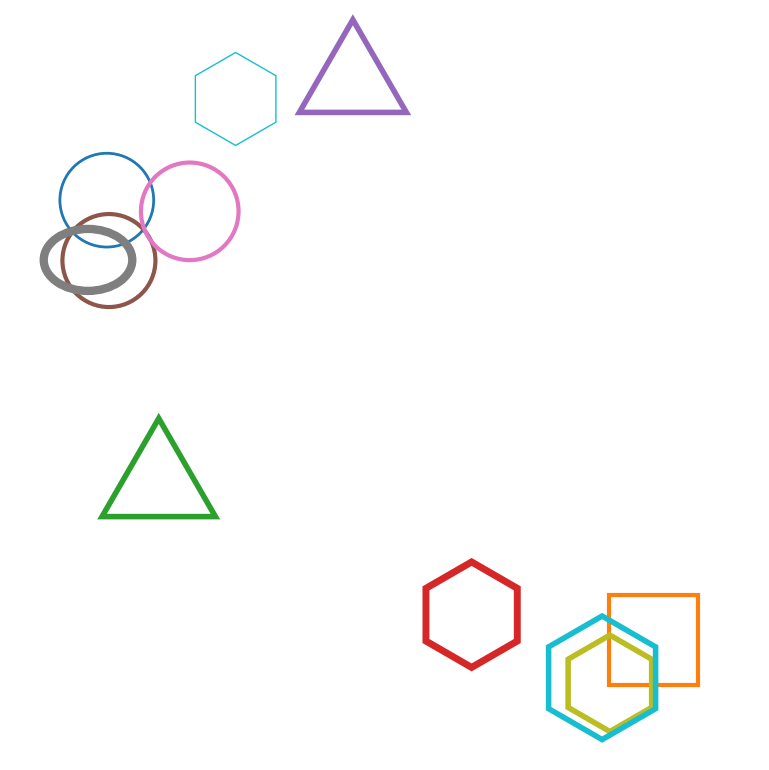[{"shape": "circle", "thickness": 1, "radius": 0.3, "center": [0.139, 0.74]}, {"shape": "square", "thickness": 1.5, "radius": 0.29, "center": [0.849, 0.169]}, {"shape": "triangle", "thickness": 2, "radius": 0.43, "center": [0.206, 0.372]}, {"shape": "hexagon", "thickness": 2.5, "radius": 0.34, "center": [0.612, 0.202]}, {"shape": "triangle", "thickness": 2, "radius": 0.4, "center": [0.458, 0.894]}, {"shape": "circle", "thickness": 1.5, "radius": 0.3, "center": [0.141, 0.662]}, {"shape": "circle", "thickness": 1.5, "radius": 0.32, "center": [0.246, 0.726]}, {"shape": "oval", "thickness": 3, "radius": 0.29, "center": [0.114, 0.662]}, {"shape": "hexagon", "thickness": 2, "radius": 0.31, "center": [0.792, 0.113]}, {"shape": "hexagon", "thickness": 2, "radius": 0.4, "center": [0.782, 0.12]}, {"shape": "hexagon", "thickness": 0.5, "radius": 0.3, "center": [0.306, 0.871]}]